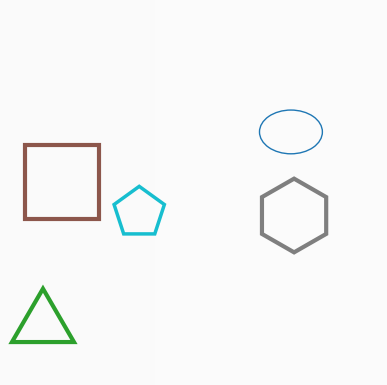[{"shape": "oval", "thickness": 1, "radius": 0.41, "center": [0.751, 0.657]}, {"shape": "triangle", "thickness": 3, "radius": 0.46, "center": [0.111, 0.158]}, {"shape": "square", "thickness": 3, "radius": 0.48, "center": [0.159, 0.527]}, {"shape": "hexagon", "thickness": 3, "radius": 0.48, "center": [0.759, 0.44]}, {"shape": "pentagon", "thickness": 2.5, "radius": 0.34, "center": [0.359, 0.448]}]